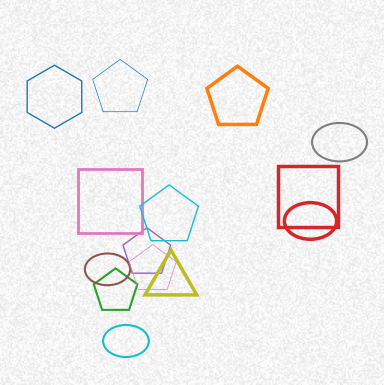[{"shape": "pentagon", "thickness": 0.5, "radius": 0.38, "center": [0.312, 0.771]}, {"shape": "hexagon", "thickness": 1, "radius": 0.41, "center": [0.141, 0.749]}, {"shape": "pentagon", "thickness": 2.5, "radius": 0.42, "center": [0.617, 0.744]}, {"shape": "pentagon", "thickness": 1.5, "radius": 0.3, "center": [0.3, 0.243]}, {"shape": "oval", "thickness": 2.5, "radius": 0.34, "center": [0.806, 0.426]}, {"shape": "square", "thickness": 2.5, "radius": 0.39, "center": [0.8, 0.489]}, {"shape": "pentagon", "thickness": 1, "radius": 0.33, "center": [0.381, 0.343]}, {"shape": "oval", "thickness": 1.5, "radius": 0.29, "center": [0.279, 0.3]}, {"shape": "pentagon", "thickness": 0.5, "radius": 0.32, "center": [0.397, 0.3]}, {"shape": "square", "thickness": 2, "radius": 0.42, "center": [0.286, 0.477]}, {"shape": "oval", "thickness": 1.5, "radius": 0.36, "center": [0.882, 0.631]}, {"shape": "triangle", "thickness": 2.5, "radius": 0.39, "center": [0.444, 0.273]}, {"shape": "oval", "thickness": 1.5, "radius": 0.3, "center": [0.327, 0.114]}, {"shape": "pentagon", "thickness": 1, "radius": 0.4, "center": [0.439, 0.44]}]